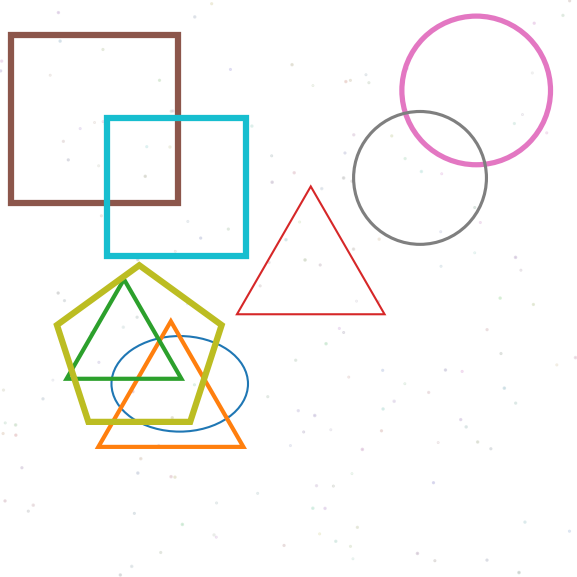[{"shape": "oval", "thickness": 1, "radius": 0.59, "center": [0.311, 0.334]}, {"shape": "triangle", "thickness": 2, "radius": 0.72, "center": [0.296, 0.298]}, {"shape": "triangle", "thickness": 2, "radius": 0.57, "center": [0.215, 0.401]}, {"shape": "triangle", "thickness": 1, "radius": 0.74, "center": [0.538, 0.529]}, {"shape": "square", "thickness": 3, "radius": 0.72, "center": [0.163, 0.793]}, {"shape": "circle", "thickness": 2.5, "radius": 0.64, "center": [0.825, 0.843]}, {"shape": "circle", "thickness": 1.5, "radius": 0.58, "center": [0.727, 0.691]}, {"shape": "pentagon", "thickness": 3, "radius": 0.75, "center": [0.241, 0.39]}, {"shape": "square", "thickness": 3, "radius": 0.6, "center": [0.306, 0.675]}]